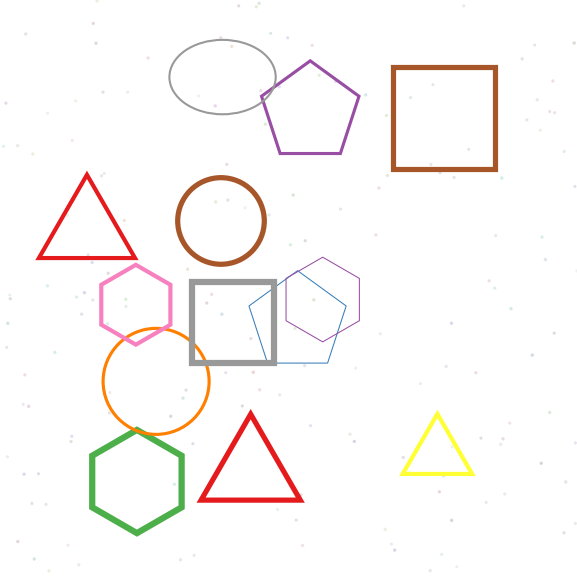[{"shape": "triangle", "thickness": 2, "radius": 0.48, "center": [0.151, 0.6]}, {"shape": "triangle", "thickness": 2.5, "radius": 0.5, "center": [0.434, 0.183]}, {"shape": "pentagon", "thickness": 0.5, "radius": 0.44, "center": [0.515, 0.442]}, {"shape": "hexagon", "thickness": 3, "radius": 0.45, "center": [0.237, 0.165]}, {"shape": "pentagon", "thickness": 1.5, "radius": 0.44, "center": [0.537, 0.805]}, {"shape": "hexagon", "thickness": 0.5, "radius": 0.37, "center": [0.559, 0.48]}, {"shape": "circle", "thickness": 1.5, "radius": 0.46, "center": [0.27, 0.339]}, {"shape": "triangle", "thickness": 2, "radius": 0.35, "center": [0.757, 0.213]}, {"shape": "square", "thickness": 2.5, "radius": 0.44, "center": [0.769, 0.795]}, {"shape": "circle", "thickness": 2.5, "radius": 0.37, "center": [0.383, 0.617]}, {"shape": "hexagon", "thickness": 2, "radius": 0.35, "center": [0.235, 0.471]}, {"shape": "oval", "thickness": 1, "radius": 0.46, "center": [0.385, 0.866]}, {"shape": "square", "thickness": 3, "radius": 0.35, "center": [0.403, 0.441]}]